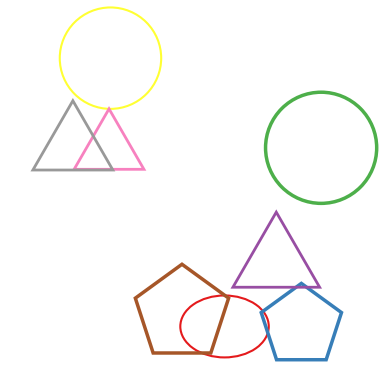[{"shape": "oval", "thickness": 1.5, "radius": 0.57, "center": [0.583, 0.152]}, {"shape": "pentagon", "thickness": 2.5, "radius": 0.55, "center": [0.783, 0.154]}, {"shape": "circle", "thickness": 2.5, "radius": 0.72, "center": [0.834, 0.616]}, {"shape": "triangle", "thickness": 2, "radius": 0.65, "center": [0.718, 0.319]}, {"shape": "circle", "thickness": 1.5, "radius": 0.66, "center": [0.287, 0.849]}, {"shape": "pentagon", "thickness": 2.5, "radius": 0.64, "center": [0.473, 0.186]}, {"shape": "triangle", "thickness": 2, "radius": 0.52, "center": [0.283, 0.613]}, {"shape": "triangle", "thickness": 2, "radius": 0.6, "center": [0.189, 0.618]}]